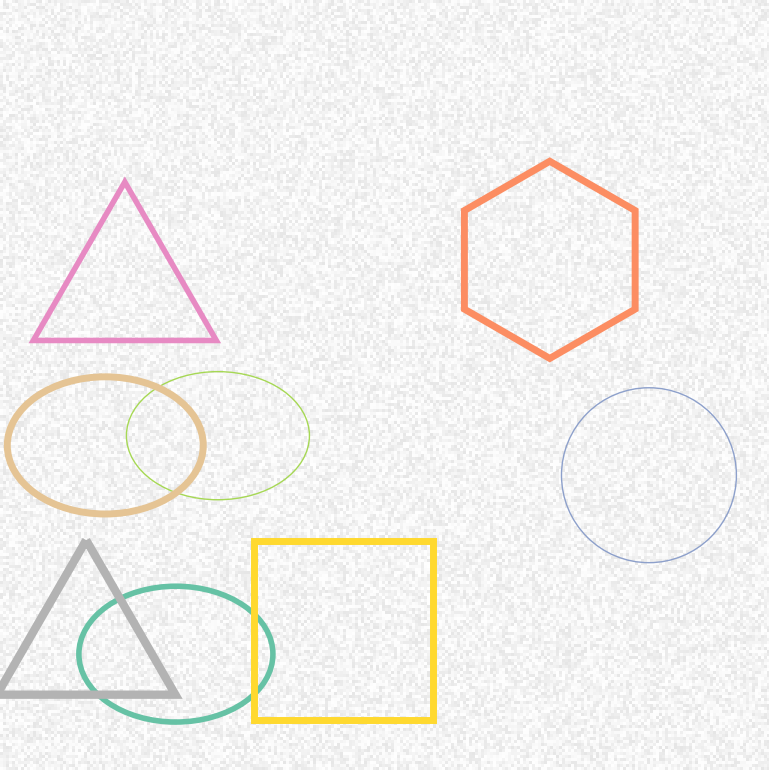[{"shape": "oval", "thickness": 2, "radius": 0.63, "center": [0.228, 0.15]}, {"shape": "hexagon", "thickness": 2.5, "radius": 0.64, "center": [0.714, 0.663]}, {"shape": "circle", "thickness": 0.5, "radius": 0.57, "center": [0.843, 0.383]}, {"shape": "triangle", "thickness": 2, "radius": 0.69, "center": [0.162, 0.626]}, {"shape": "oval", "thickness": 0.5, "radius": 0.59, "center": [0.283, 0.434]}, {"shape": "square", "thickness": 2.5, "radius": 0.58, "center": [0.446, 0.181]}, {"shape": "oval", "thickness": 2.5, "radius": 0.64, "center": [0.137, 0.422]}, {"shape": "triangle", "thickness": 3, "radius": 0.67, "center": [0.112, 0.165]}]